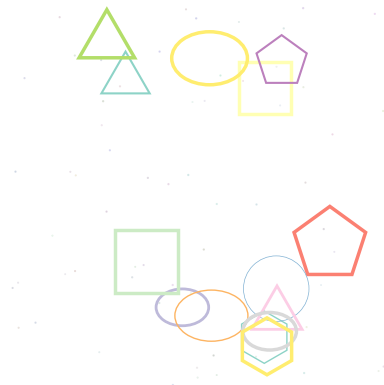[{"shape": "hexagon", "thickness": 1, "radius": 0.34, "center": [0.686, 0.124]}, {"shape": "triangle", "thickness": 1.5, "radius": 0.36, "center": [0.326, 0.794]}, {"shape": "square", "thickness": 2.5, "radius": 0.34, "center": [0.689, 0.771]}, {"shape": "oval", "thickness": 2, "radius": 0.34, "center": [0.474, 0.202]}, {"shape": "pentagon", "thickness": 2.5, "radius": 0.49, "center": [0.857, 0.366]}, {"shape": "circle", "thickness": 0.5, "radius": 0.43, "center": [0.717, 0.25]}, {"shape": "oval", "thickness": 1, "radius": 0.47, "center": [0.549, 0.18]}, {"shape": "triangle", "thickness": 2.5, "radius": 0.42, "center": [0.278, 0.892]}, {"shape": "triangle", "thickness": 2, "radius": 0.38, "center": [0.72, 0.182]}, {"shape": "oval", "thickness": 2.5, "radius": 0.35, "center": [0.7, 0.14]}, {"shape": "pentagon", "thickness": 1.5, "radius": 0.34, "center": [0.732, 0.84]}, {"shape": "square", "thickness": 2.5, "radius": 0.41, "center": [0.38, 0.321]}, {"shape": "oval", "thickness": 2.5, "radius": 0.49, "center": [0.544, 0.849]}, {"shape": "hexagon", "thickness": 2.5, "radius": 0.37, "center": [0.693, 0.1]}]